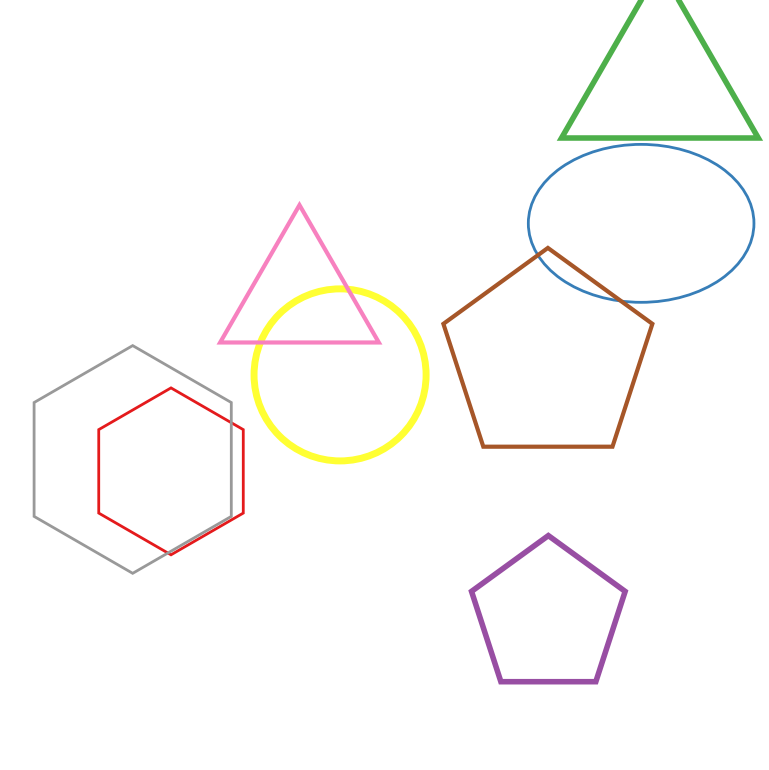[{"shape": "hexagon", "thickness": 1, "radius": 0.54, "center": [0.222, 0.388]}, {"shape": "oval", "thickness": 1, "radius": 0.73, "center": [0.833, 0.71]}, {"shape": "triangle", "thickness": 2, "radius": 0.74, "center": [0.857, 0.895]}, {"shape": "pentagon", "thickness": 2, "radius": 0.52, "center": [0.712, 0.2]}, {"shape": "circle", "thickness": 2.5, "radius": 0.56, "center": [0.442, 0.513]}, {"shape": "pentagon", "thickness": 1.5, "radius": 0.71, "center": [0.712, 0.535]}, {"shape": "triangle", "thickness": 1.5, "radius": 0.59, "center": [0.389, 0.615]}, {"shape": "hexagon", "thickness": 1, "radius": 0.74, "center": [0.172, 0.403]}]